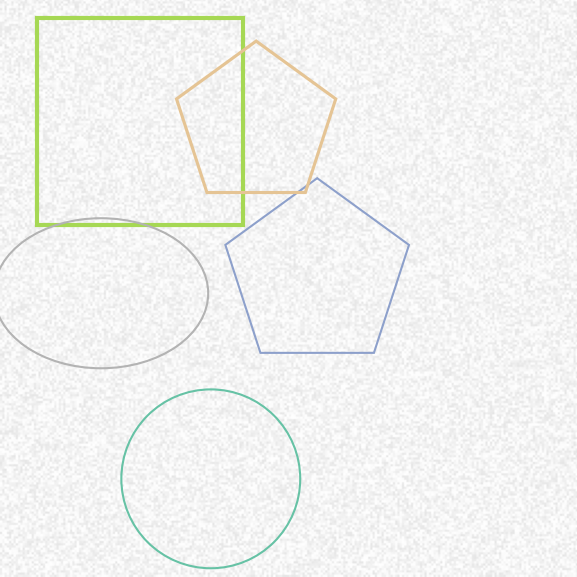[{"shape": "circle", "thickness": 1, "radius": 0.77, "center": [0.365, 0.17]}, {"shape": "pentagon", "thickness": 1, "radius": 0.84, "center": [0.549, 0.523]}, {"shape": "square", "thickness": 2, "radius": 0.89, "center": [0.243, 0.789]}, {"shape": "pentagon", "thickness": 1.5, "radius": 0.72, "center": [0.444, 0.783]}, {"shape": "oval", "thickness": 1, "radius": 0.93, "center": [0.175, 0.491]}]